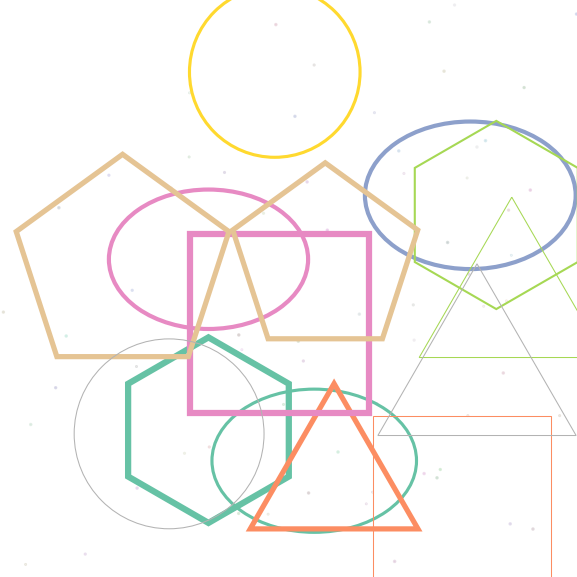[{"shape": "hexagon", "thickness": 3, "radius": 0.8, "center": [0.361, 0.254]}, {"shape": "oval", "thickness": 1.5, "radius": 0.89, "center": [0.544, 0.201]}, {"shape": "square", "thickness": 0.5, "radius": 0.77, "center": [0.8, 0.125]}, {"shape": "triangle", "thickness": 2.5, "radius": 0.84, "center": [0.579, 0.167]}, {"shape": "oval", "thickness": 2, "radius": 0.91, "center": [0.814, 0.661]}, {"shape": "oval", "thickness": 2, "radius": 0.86, "center": [0.361, 0.55]}, {"shape": "square", "thickness": 3, "radius": 0.78, "center": [0.484, 0.44]}, {"shape": "triangle", "thickness": 0.5, "radius": 0.93, "center": [0.886, 0.473]}, {"shape": "hexagon", "thickness": 1, "radius": 0.81, "center": [0.859, 0.627]}, {"shape": "circle", "thickness": 1.5, "radius": 0.74, "center": [0.476, 0.874]}, {"shape": "pentagon", "thickness": 2.5, "radius": 0.97, "center": [0.212, 0.538]}, {"shape": "pentagon", "thickness": 2.5, "radius": 0.84, "center": [0.563, 0.549]}, {"shape": "triangle", "thickness": 0.5, "radius": 0.99, "center": [0.826, 0.344]}, {"shape": "circle", "thickness": 0.5, "radius": 0.82, "center": [0.293, 0.248]}]